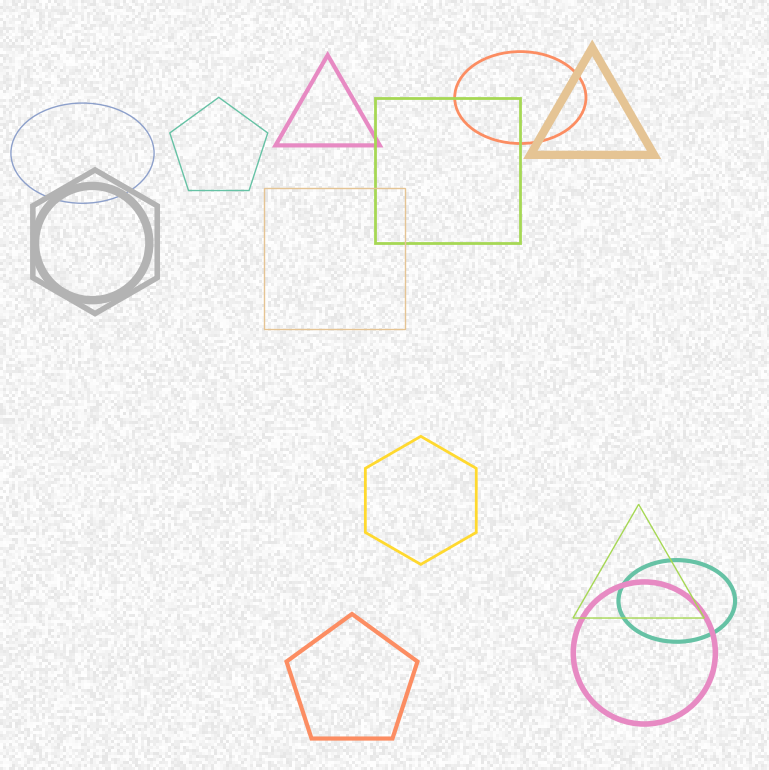[{"shape": "oval", "thickness": 1.5, "radius": 0.38, "center": [0.879, 0.22]}, {"shape": "pentagon", "thickness": 0.5, "radius": 0.33, "center": [0.284, 0.807]}, {"shape": "pentagon", "thickness": 1.5, "radius": 0.45, "center": [0.457, 0.113]}, {"shape": "oval", "thickness": 1, "radius": 0.43, "center": [0.676, 0.873]}, {"shape": "oval", "thickness": 0.5, "radius": 0.46, "center": [0.107, 0.801]}, {"shape": "circle", "thickness": 2, "radius": 0.46, "center": [0.837, 0.152]}, {"shape": "triangle", "thickness": 1.5, "radius": 0.39, "center": [0.426, 0.85]}, {"shape": "triangle", "thickness": 0.5, "radius": 0.49, "center": [0.829, 0.247]}, {"shape": "square", "thickness": 1, "radius": 0.47, "center": [0.581, 0.779]}, {"shape": "hexagon", "thickness": 1, "radius": 0.42, "center": [0.547, 0.35]}, {"shape": "triangle", "thickness": 3, "radius": 0.46, "center": [0.769, 0.845]}, {"shape": "square", "thickness": 0.5, "radius": 0.46, "center": [0.435, 0.665]}, {"shape": "circle", "thickness": 3, "radius": 0.37, "center": [0.12, 0.684]}, {"shape": "hexagon", "thickness": 2, "radius": 0.47, "center": [0.123, 0.686]}]